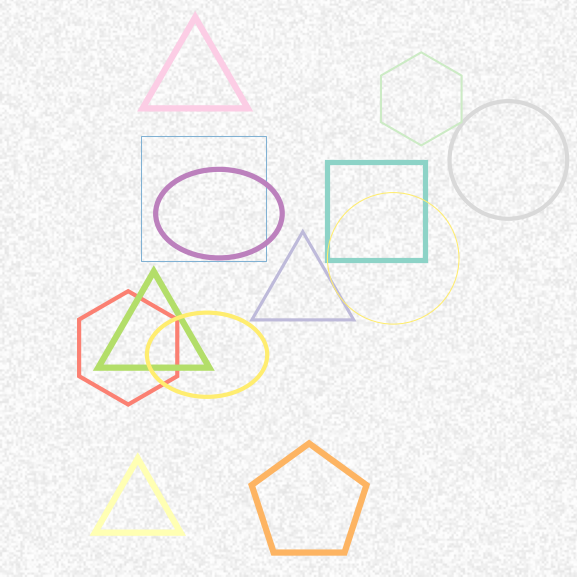[{"shape": "square", "thickness": 2.5, "radius": 0.43, "center": [0.651, 0.634]}, {"shape": "triangle", "thickness": 3, "radius": 0.43, "center": [0.239, 0.12]}, {"shape": "triangle", "thickness": 1.5, "radius": 0.51, "center": [0.524, 0.496]}, {"shape": "hexagon", "thickness": 2, "radius": 0.49, "center": [0.222, 0.397]}, {"shape": "square", "thickness": 0.5, "radius": 0.54, "center": [0.353, 0.655]}, {"shape": "pentagon", "thickness": 3, "radius": 0.52, "center": [0.535, 0.127]}, {"shape": "triangle", "thickness": 3, "radius": 0.56, "center": [0.266, 0.418]}, {"shape": "triangle", "thickness": 3, "radius": 0.53, "center": [0.338, 0.864]}, {"shape": "circle", "thickness": 2, "radius": 0.51, "center": [0.88, 0.722]}, {"shape": "oval", "thickness": 2.5, "radius": 0.55, "center": [0.379, 0.629]}, {"shape": "hexagon", "thickness": 1, "radius": 0.4, "center": [0.729, 0.828]}, {"shape": "oval", "thickness": 2, "radius": 0.52, "center": [0.359, 0.385]}, {"shape": "circle", "thickness": 0.5, "radius": 0.57, "center": [0.681, 0.552]}]